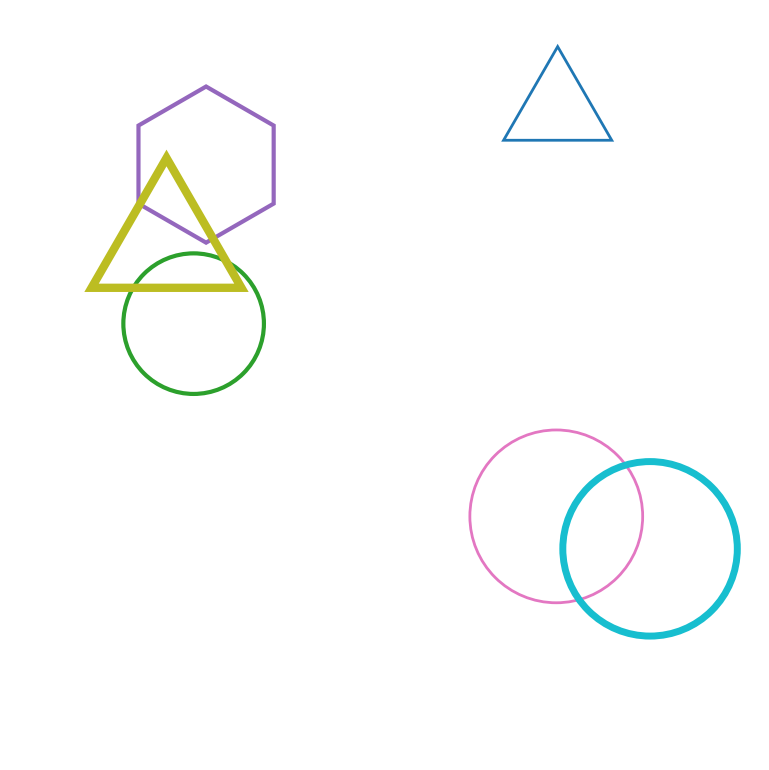[{"shape": "triangle", "thickness": 1, "radius": 0.41, "center": [0.724, 0.858]}, {"shape": "circle", "thickness": 1.5, "radius": 0.46, "center": [0.251, 0.58]}, {"shape": "hexagon", "thickness": 1.5, "radius": 0.51, "center": [0.268, 0.786]}, {"shape": "circle", "thickness": 1, "radius": 0.56, "center": [0.722, 0.329]}, {"shape": "triangle", "thickness": 3, "radius": 0.56, "center": [0.216, 0.682]}, {"shape": "circle", "thickness": 2.5, "radius": 0.57, "center": [0.844, 0.287]}]